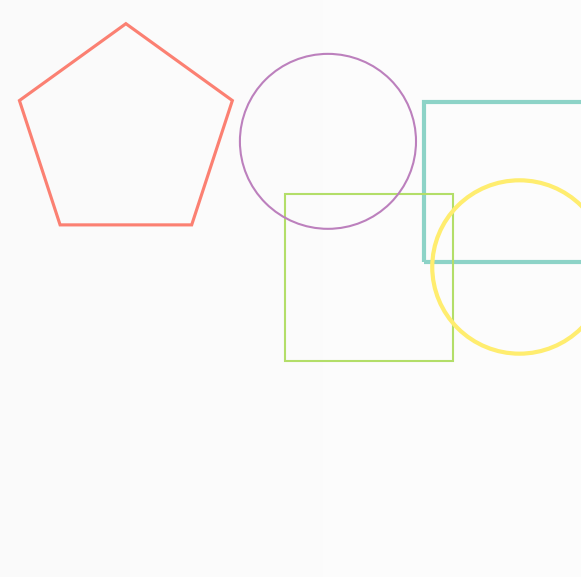[{"shape": "square", "thickness": 2, "radius": 0.69, "center": [0.868, 0.684]}, {"shape": "pentagon", "thickness": 1.5, "radius": 0.96, "center": [0.217, 0.766]}, {"shape": "square", "thickness": 1, "radius": 0.72, "center": [0.635, 0.519]}, {"shape": "circle", "thickness": 1, "radius": 0.76, "center": [0.564, 0.754]}, {"shape": "circle", "thickness": 2, "radius": 0.75, "center": [0.894, 0.537]}]